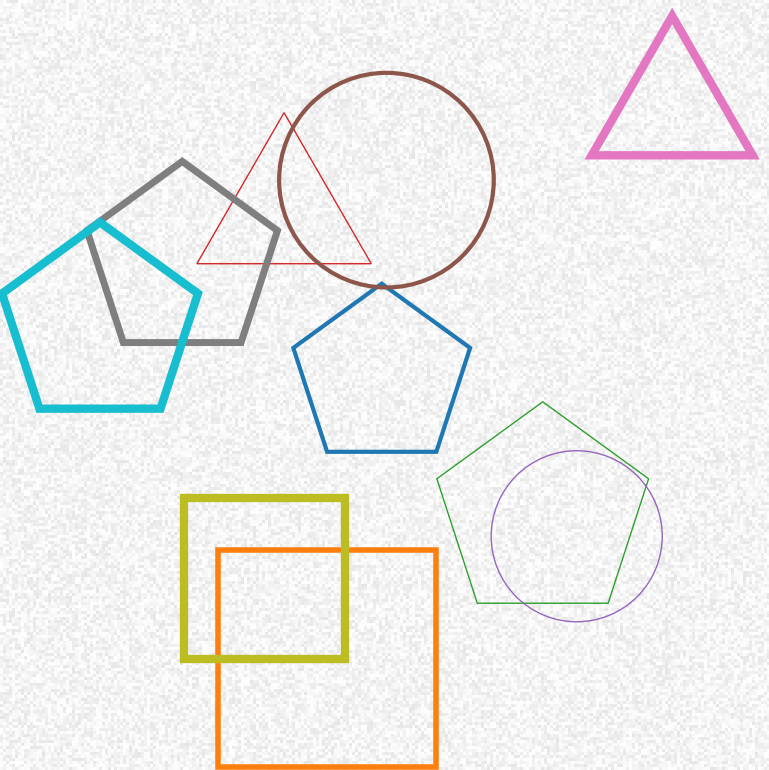[{"shape": "pentagon", "thickness": 1.5, "radius": 0.6, "center": [0.496, 0.511]}, {"shape": "square", "thickness": 2, "radius": 0.71, "center": [0.425, 0.145]}, {"shape": "pentagon", "thickness": 0.5, "radius": 0.72, "center": [0.705, 0.334]}, {"shape": "triangle", "thickness": 0.5, "radius": 0.65, "center": [0.369, 0.723]}, {"shape": "circle", "thickness": 0.5, "radius": 0.56, "center": [0.749, 0.304]}, {"shape": "circle", "thickness": 1.5, "radius": 0.7, "center": [0.502, 0.766]}, {"shape": "triangle", "thickness": 3, "radius": 0.6, "center": [0.873, 0.859]}, {"shape": "pentagon", "thickness": 2.5, "radius": 0.65, "center": [0.237, 0.66]}, {"shape": "square", "thickness": 3, "radius": 0.52, "center": [0.344, 0.249]}, {"shape": "pentagon", "thickness": 3, "radius": 0.67, "center": [0.13, 0.577]}]